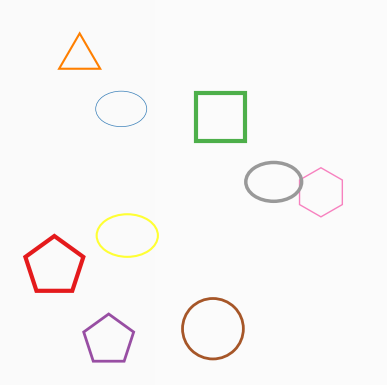[{"shape": "pentagon", "thickness": 3, "radius": 0.39, "center": [0.14, 0.308]}, {"shape": "oval", "thickness": 0.5, "radius": 0.33, "center": [0.313, 0.717]}, {"shape": "square", "thickness": 3, "radius": 0.31, "center": [0.569, 0.697]}, {"shape": "pentagon", "thickness": 2, "radius": 0.34, "center": [0.28, 0.117]}, {"shape": "triangle", "thickness": 1.5, "radius": 0.31, "center": [0.206, 0.852]}, {"shape": "oval", "thickness": 1.5, "radius": 0.4, "center": [0.328, 0.388]}, {"shape": "circle", "thickness": 2, "radius": 0.39, "center": [0.55, 0.146]}, {"shape": "hexagon", "thickness": 1, "radius": 0.32, "center": [0.828, 0.501]}, {"shape": "oval", "thickness": 2.5, "radius": 0.36, "center": [0.706, 0.528]}]